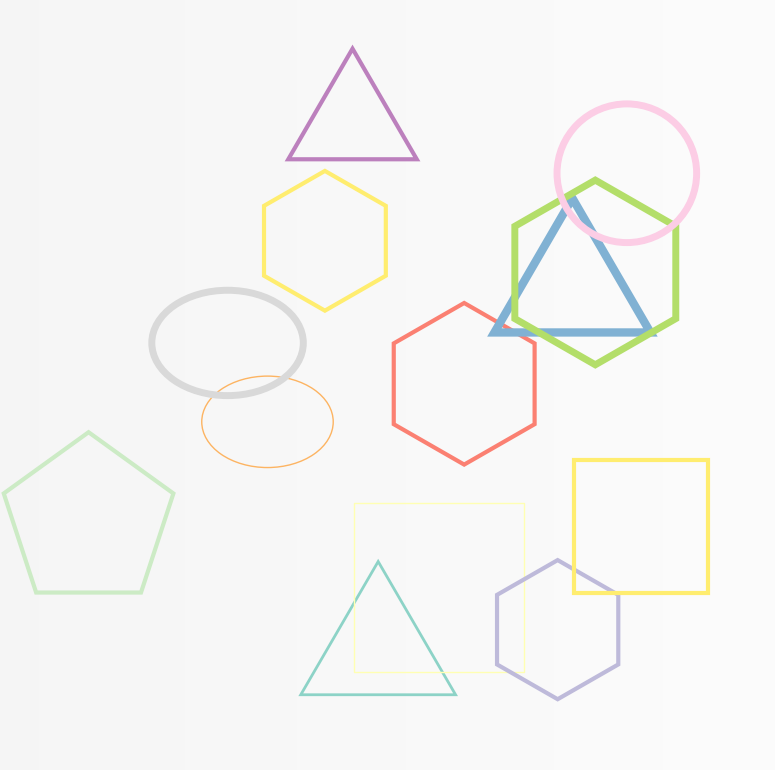[{"shape": "triangle", "thickness": 1, "radius": 0.58, "center": [0.488, 0.155]}, {"shape": "square", "thickness": 0.5, "radius": 0.55, "center": [0.566, 0.237]}, {"shape": "hexagon", "thickness": 1.5, "radius": 0.45, "center": [0.72, 0.182]}, {"shape": "hexagon", "thickness": 1.5, "radius": 0.52, "center": [0.599, 0.502]}, {"shape": "triangle", "thickness": 3, "radius": 0.58, "center": [0.739, 0.626]}, {"shape": "oval", "thickness": 0.5, "radius": 0.42, "center": [0.345, 0.452]}, {"shape": "hexagon", "thickness": 2.5, "radius": 0.6, "center": [0.768, 0.646]}, {"shape": "circle", "thickness": 2.5, "radius": 0.45, "center": [0.809, 0.775]}, {"shape": "oval", "thickness": 2.5, "radius": 0.49, "center": [0.294, 0.555]}, {"shape": "triangle", "thickness": 1.5, "radius": 0.48, "center": [0.455, 0.841]}, {"shape": "pentagon", "thickness": 1.5, "radius": 0.58, "center": [0.114, 0.324]}, {"shape": "hexagon", "thickness": 1.5, "radius": 0.45, "center": [0.419, 0.687]}, {"shape": "square", "thickness": 1.5, "radius": 0.43, "center": [0.827, 0.316]}]